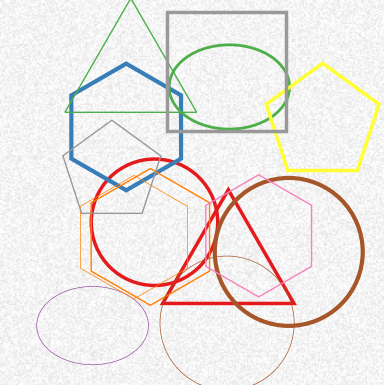[{"shape": "triangle", "thickness": 2.5, "radius": 0.98, "center": [0.593, 0.31]}, {"shape": "circle", "thickness": 2.5, "radius": 0.82, "center": [0.401, 0.423]}, {"shape": "hexagon", "thickness": 3, "radius": 0.82, "center": [0.328, 0.67]}, {"shape": "oval", "thickness": 2, "radius": 0.78, "center": [0.596, 0.774]}, {"shape": "triangle", "thickness": 1, "radius": 0.99, "center": [0.34, 0.807]}, {"shape": "oval", "thickness": 0.5, "radius": 0.73, "center": [0.24, 0.154]}, {"shape": "hexagon", "thickness": 1, "radius": 0.89, "center": [0.391, 0.385]}, {"shape": "hexagon", "thickness": 0.5, "radius": 0.8, "center": [0.348, 0.384]}, {"shape": "pentagon", "thickness": 2.5, "radius": 0.77, "center": [0.838, 0.682]}, {"shape": "circle", "thickness": 0.5, "radius": 0.87, "center": [0.59, 0.161]}, {"shape": "circle", "thickness": 3, "radius": 0.96, "center": [0.75, 0.346]}, {"shape": "hexagon", "thickness": 1, "radius": 0.79, "center": [0.672, 0.387]}, {"shape": "pentagon", "thickness": 1, "radius": 0.67, "center": [0.291, 0.554]}, {"shape": "square", "thickness": 2.5, "radius": 0.77, "center": [0.588, 0.814]}]